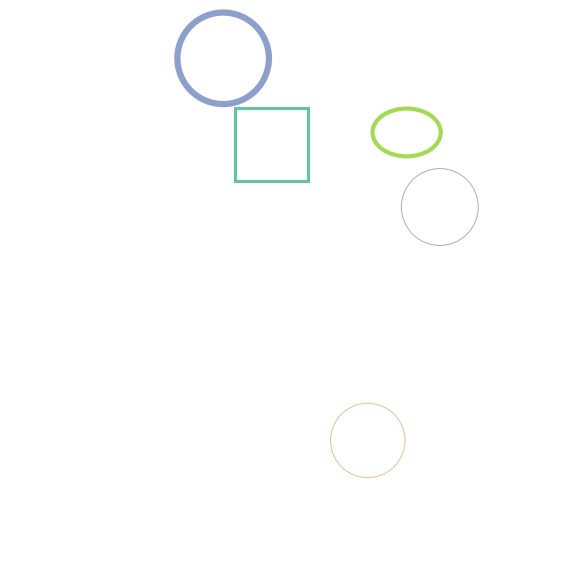[{"shape": "square", "thickness": 1.5, "radius": 0.32, "center": [0.47, 0.749]}, {"shape": "circle", "thickness": 3, "radius": 0.4, "center": [0.386, 0.898]}, {"shape": "oval", "thickness": 2, "radius": 0.3, "center": [0.704, 0.77]}, {"shape": "circle", "thickness": 0.5, "radius": 0.32, "center": [0.637, 0.237]}, {"shape": "circle", "thickness": 0.5, "radius": 0.33, "center": [0.762, 0.641]}]